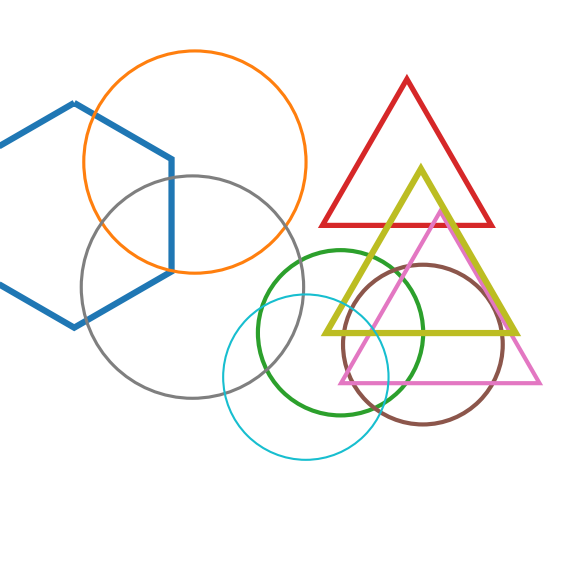[{"shape": "hexagon", "thickness": 3, "radius": 0.97, "center": [0.129, 0.626]}, {"shape": "circle", "thickness": 1.5, "radius": 0.96, "center": [0.338, 0.719]}, {"shape": "circle", "thickness": 2, "radius": 0.72, "center": [0.59, 0.423]}, {"shape": "triangle", "thickness": 2.5, "radius": 0.84, "center": [0.705, 0.693]}, {"shape": "circle", "thickness": 2, "radius": 0.69, "center": [0.732, 0.402]}, {"shape": "triangle", "thickness": 2, "radius": 0.99, "center": [0.762, 0.435]}, {"shape": "circle", "thickness": 1.5, "radius": 0.96, "center": [0.333, 0.502]}, {"shape": "triangle", "thickness": 3, "radius": 0.95, "center": [0.729, 0.517]}, {"shape": "circle", "thickness": 1, "radius": 0.72, "center": [0.53, 0.346]}]